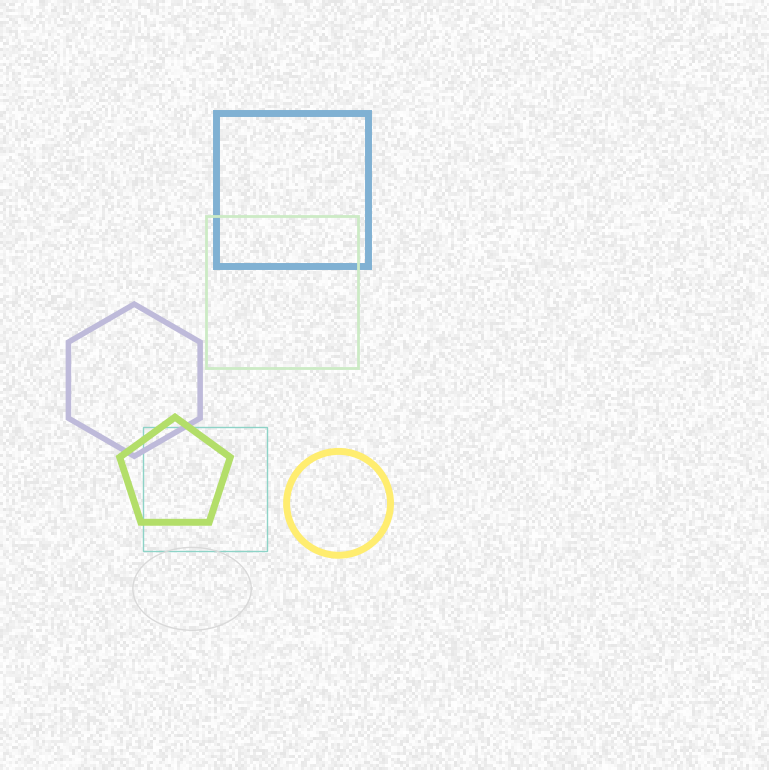[{"shape": "square", "thickness": 0.5, "radius": 0.4, "center": [0.266, 0.365]}, {"shape": "hexagon", "thickness": 2, "radius": 0.49, "center": [0.174, 0.506]}, {"shape": "square", "thickness": 2.5, "radius": 0.5, "center": [0.379, 0.754]}, {"shape": "pentagon", "thickness": 2.5, "radius": 0.38, "center": [0.227, 0.383]}, {"shape": "oval", "thickness": 0.5, "radius": 0.38, "center": [0.249, 0.235]}, {"shape": "square", "thickness": 1, "radius": 0.49, "center": [0.366, 0.62]}, {"shape": "circle", "thickness": 2.5, "radius": 0.34, "center": [0.44, 0.346]}]